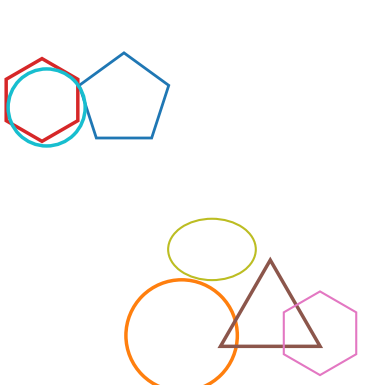[{"shape": "pentagon", "thickness": 2, "radius": 0.61, "center": [0.322, 0.74]}, {"shape": "circle", "thickness": 2.5, "radius": 0.72, "center": [0.472, 0.129]}, {"shape": "hexagon", "thickness": 2.5, "radius": 0.54, "center": [0.109, 0.74]}, {"shape": "triangle", "thickness": 2.5, "radius": 0.75, "center": [0.702, 0.175]}, {"shape": "hexagon", "thickness": 1.5, "radius": 0.54, "center": [0.831, 0.134]}, {"shape": "oval", "thickness": 1.5, "radius": 0.57, "center": [0.551, 0.352]}, {"shape": "circle", "thickness": 2.5, "radius": 0.5, "center": [0.121, 0.721]}]